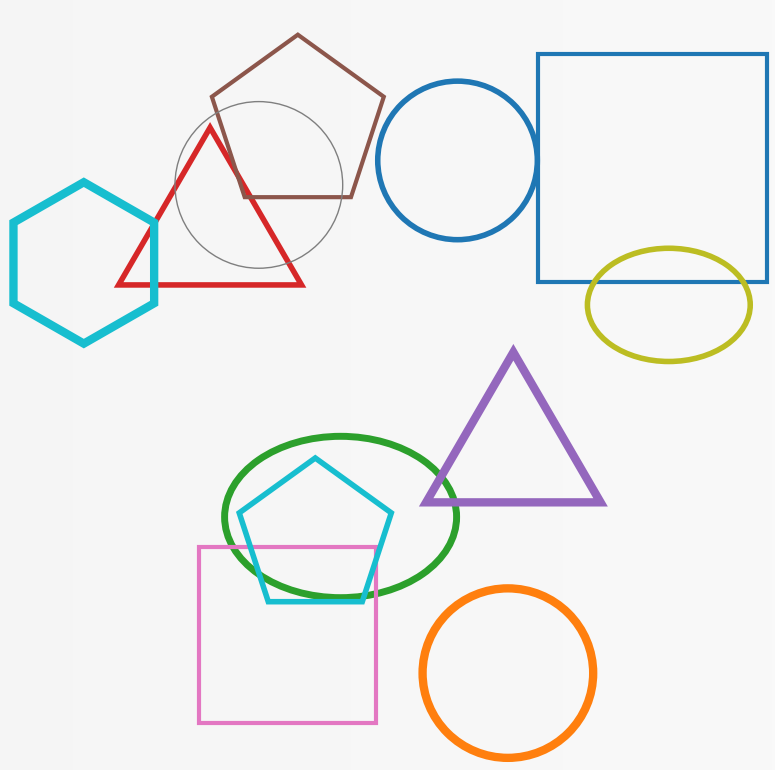[{"shape": "square", "thickness": 1.5, "radius": 0.74, "center": [0.842, 0.782]}, {"shape": "circle", "thickness": 2, "radius": 0.51, "center": [0.59, 0.792]}, {"shape": "circle", "thickness": 3, "radius": 0.55, "center": [0.655, 0.126]}, {"shape": "oval", "thickness": 2.5, "radius": 0.75, "center": [0.439, 0.329]}, {"shape": "triangle", "thickness": 2, "radius": 0.68, "center": [0.271, 0.698]}, {"shape": "triangle", "thickness": 3, "radius": 0.65, "center": [0.662, 0.413]}, {"shape": "pentagon", "thickness": 1.5, "radius": 0.58, "center": [0.384, 0.838]}, {"shape": "square", "thickness": 1.5, "radius": 0.57, "center": [0.371, 0.175]}, {"shape": "circle", "thickness": 0.5, "radius": 0.54, "center": [0.334, 0.76]}, {"shape": "oval", "thickness": 2, "radius": 0.53, "center": [0.863, 0.604]}, {"shape": "pentagon", "thickness": 2, "radius": 0.52, "center": [0.407, 0.302]}, {"shape": "hexagon", "thickness": 3, "radius": 0.52, "center": [0.108, 0.659]}]